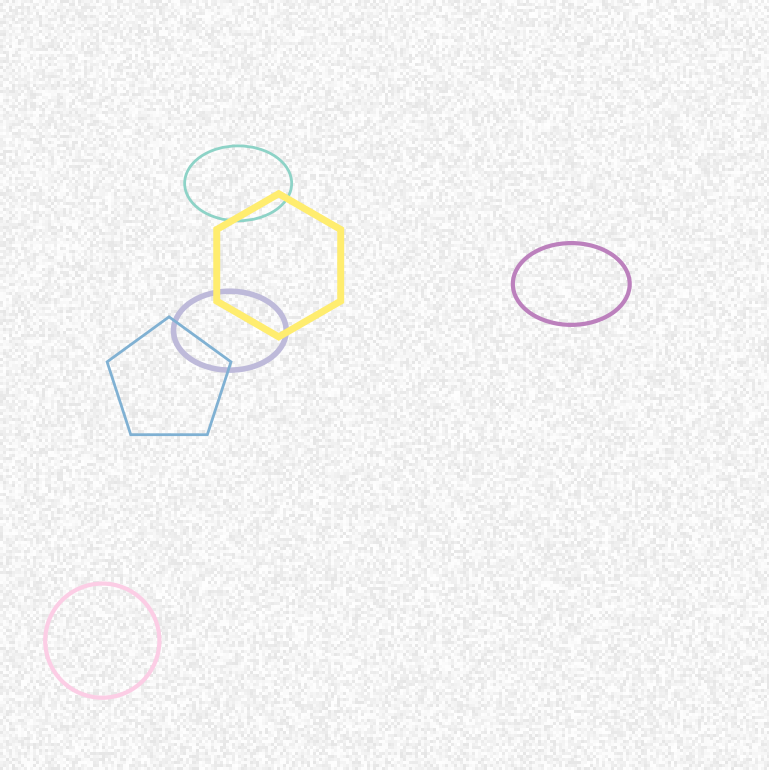[{"shape": "oval", "thickness": 1, "radius": 0.35, "center": [0.309, 0.762]}, {"shape": "oval", "thickness": 2, "radius": 0.37, "center": [0.299, 0.571]}, {"shape": "pentagon", "thickness": 1, "radius": 0.42, "center": [0.22, 0.504]}, {"shape": "circle", "thickness": 1.5, "radius": 0.37, "center": [0.133, 0.168]}, {"shape": "oval", "thickness": 1.5, "radius": 0.38, "center": [0.742, 0.631]}, {"shape": "hexagon", "thickness": 2.5, "radius": 0.46, "center": [0.362, 0.655]}]